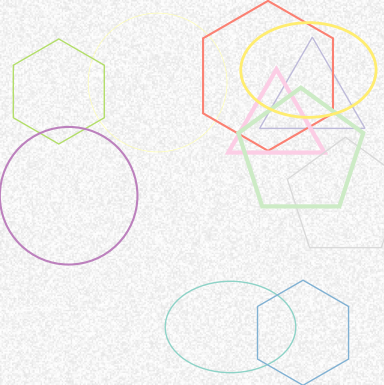[{"shape": "oval", "thickness": 1, "radius": 0.85, "center": [0.599, 0.151]}, {"shape": "circle", "thickness": 0.5, "radius": 0.9, "center": [0.409, 0.786]}, {"shape": "triangle", "thickness": 1, "radius": 0.79, "center": [0.811, 0.746]}, {"shape": "hexagon", "thickness": 1.5, "radius": 0.97, "center": [0.696, 0.803]}, {"shape": "hexagon", "thickness": 1, "radius": 0.68, "center": [0.787, 0.136]}, {"shape": "hexagon", "thickness": 1, "radius": 0.68, "center": [0.153, 0.762]}, {"shape": "triangle", "thickness": 3, "radius": 0.72, "center": [0.718, 0.676]}, {"shape": "pentagon", "thickness": 1, "radius": 0.79, "center": [0.897, 0.485]}, {"shape": "circle", "thickness": 1.5, "radius": 0.89, "center": [0.178, 0.492]}, {"shape": "pentagon", "thickness": 3, "radius": 0.85, "center": [0.781, 0.602]}, {"shape": "oval", "thickness": 2, "radius": 0.88, "center": [0.801, 0.818]}]